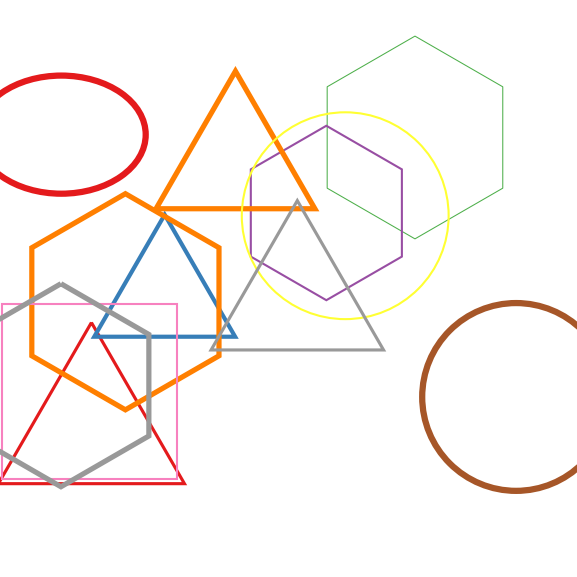[{"shape": "oval", "thickness": 3, "radius": 0.73, "center": [0.106, 0.766]}, {"shape": "triangle", "thickness": 1.5, "radius": 0.93, "center": [0.158, 0.255]}, {"shape": "triangle", "thickness": 2, "radius": 0.7, "center": [0.285, 0.486]}, {"shape": "hexagon", "thickness": 0.5, "radius": 0.88, "center": [0.719, 0.761]}, {"shape": "hexagon", "thickness": 1, "radius": 0.76, "center": [0.565, 0.63]}, {"shape": "hexagon", "thickness": 2.5, "radius": 0.94, "center": [0.217, 0.477]}, {"shape": "triangle", "thickness": 2.5, "radius": 0.79, "center": [0.408, 0.717]}, {"shape": "circle", "thickness": 1, "radius": 0.9, "center": [0.598, 0.626]}, {"shape": "circle", "thickness": 3, "radius": 0.81, "center": [0.894, 0.312]}, {"shape": "square", "thickness": 1, "radius": 0.76, "center": [0.154, 0.321]}, {"shape": "hexagon", "thickness": 2.5, "radius": 0.88, "center": [0.106, 0.332]}, {"shape": "triangle", "thickness": 1.5, "radius": 0.86, "center": [0.515, 0.479]}]